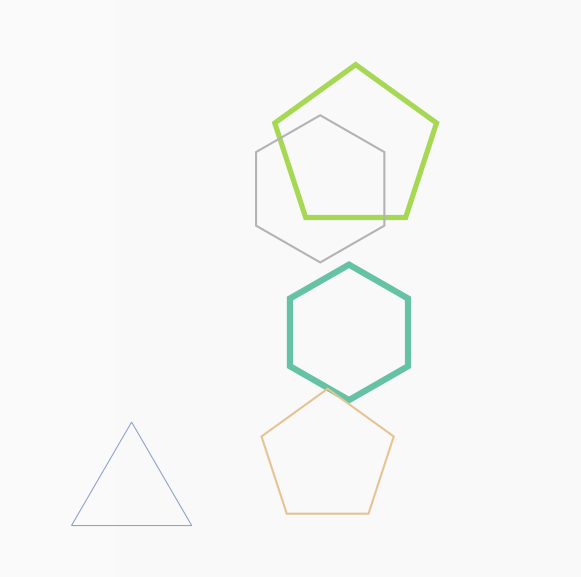[{"shape": "hexagon", "thickness": 3, "radius": 0.59, "center": [0.6, 0.424]}, {"shape": "triangle", "thickness": 0.5, "radius": 0.6, "center": [0.226, 0.149]}, {"shape": "pentagon", "thickness": 2.5, "radius": 0.73, "center": [0.612, 0.741]}, {"shape": "pentagon", "thickness": 1, "radius": 0.6, "center": [0.564, 0.206]}, {"shape": "hexagon", "thickness": 1, "radius": 0.64, "center": [0.551, 0.672]}]